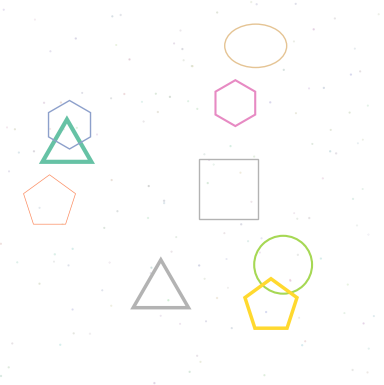[{"shape": "triangle", "thickness": 3, "radius": 0.37, "center": [0.174, 0.616]}, {"shape": "pentagon", "thickness": 0.5, "radius": 0.35, "center": [0.129, 0.475]}, {"shape": "hexagon", "thickness": 1, "radius": 0.31, "center": [0.181, 0.676]}, {"shape": "hexagon", "thickness": 1.5, "radius": 0.3, "center": [0.611, 0.732]}, {"shape": "circle", "thickness": 1.5, "radius": 0.38, "center": [0.735, 0.312]}, {"shape": "pentagon", "thickness": 2.5, "radius": 0.36, "center": [0.704, 0.205]}, {"shape": "oval", "thickness": 1, "radius": 0.4, "center": [0.664, 0.881]}, {"shape": "triangle", "thickness": 2.5, "radius": 0.41, "center": [0.418, 0.242]}, {"shape": "square", "thickness": 1, "radius": 0.39, "center": [0.594, 0.51]}]